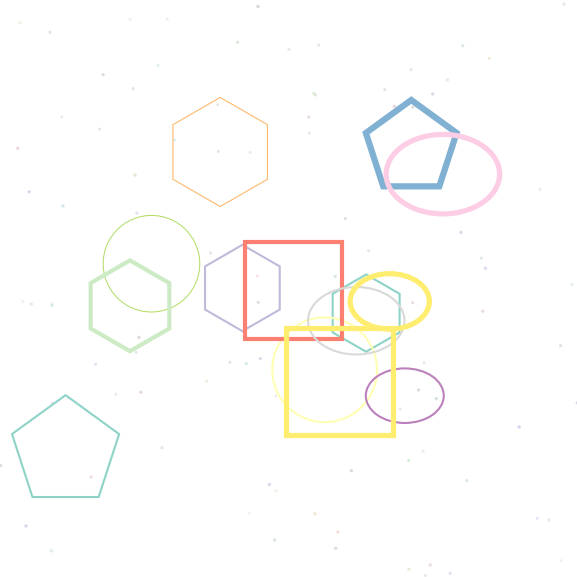[{"shape": "pentagon", "thickness": 1, "radius": 0.49, "center": [0.114, 0.217]}, {"shape": "hexagon", "thickness": 1, "radius": 0.33, "center": [0.634, 0.457]}, {"shape": "circle", "thickness": 1, "radius": 0.45, "center": [0.562, 0.359]}, {"shape": "hexagon", "thickness": 1, "radius": 0.37, "center": [0.42, 0.5]}, {"shape": "square", "thickness": 2, "radius": 0.42, "center": [0.509, 0.496]}, {"shape": "pentagon", "thickness": 3, "radius": 0.41, "center": [0.712, 0.743]}, {"shape": "hexagon", "thickness": 0.5, "radius": 0.47, "center": [0.381, 0.736]}, {"shape": "circle", "thickness": 0.5, "radius": 0.42, "center": [0.262, 0.542]}, {"shape": "oval", "thickness": 2.5, "radius": 0.49, "center": [0.767, 0.698]}, {"shape": "oval", "thickness": 1, "radius": 0.42, "center": [0.617, 0.444]}, {"shape": "oval", "thickness": 1, "radius": 0.34, "center": [0.701, 0.314]}, {"shape": "hexagon", "thickness": 2, "radius": 0.39, "center": [0.225, 0.47]}, {"shape": "oval", "thickness": 2.5, "radius": 0.34, "center": [0.675, 0.477]}, {"shape": "square", "thickness": 2.5, "radius": 0.46, "center": [0.588, 0.339]}]